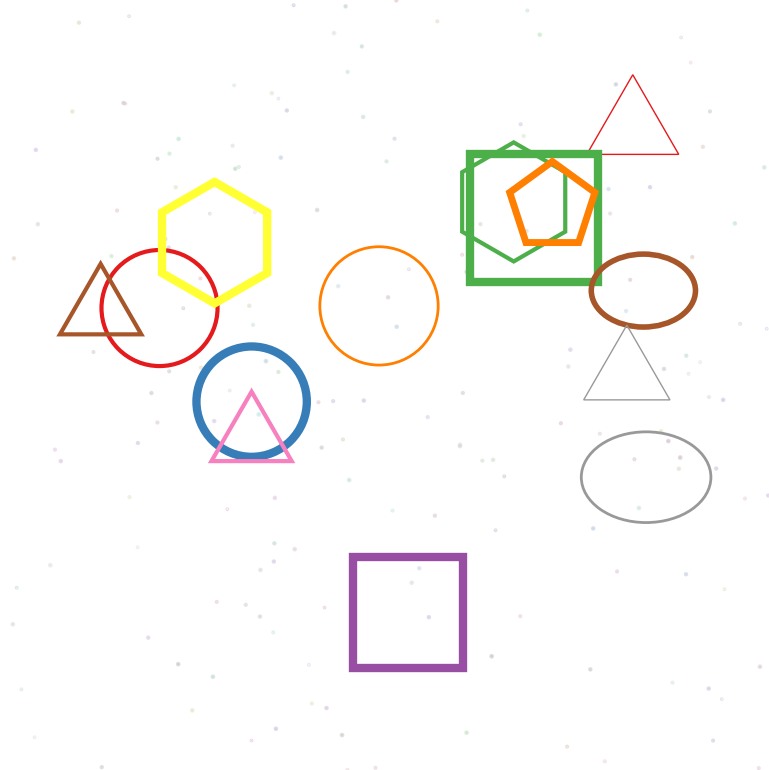[{"shape": "triangle", "thickness": 0.5, "radius": 0.34, "center": [0.822, 0.834]}, {"shape": "circle", "thickness": 1.5, "radius": 0.38, "center": [0.207, 0.6]}, {"shape": "circle", "thickness": 3, "radius": 0.36, "center": [0.327, 0.478]}, {"shape": "hexagon", "thickness": 1.5, "radius": 0.39, "center": [0.667, 0.738]}, {"shape": "square", "thickness": 3, "radius": 0.42, "center": [0.694, 0.717]}, {"shape": "square", "thickness": 3, "radius": 0.36, "center": [0.53, 0.205]}, {"shape": "pentagon", "thickness": 2.5, "radius": 0.29, "center": [0.717, 0.732]}, {"shape": "circle", "thickness": 1, "radius": 0.38, "center": [0.492, 0.603]}, {"shape": "hexagon", "thickness": 3, "radius": 0.39, "center": [0.279, 0.685]}, {"shape": "triangle", "thickness": 1.5, "radius": 0.31, "center": [0.131, 0.596]}, {"shape": "oval", "thickness": 2, "radius": 0.34, "center": [0.836, 0.623]}, {"shape": "triangle", "thickness": 1.5, "radius": 0.3, "center": [0.327, 0.431]}, {"shape": "oval", "thickness": 1, "radius": 0.42, "center": [0.839, 0.38]}, {"shape": "triangle", "thickness": 0.5, "radius": 0.32, "center": [0.814, 0.513]}]